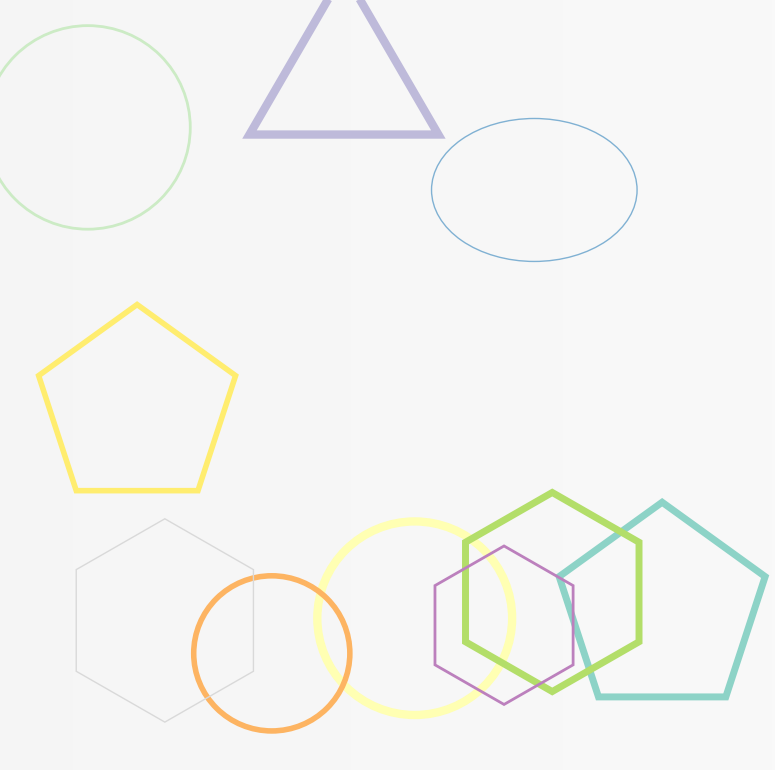[{"shape": "pentagon", "thickness": 2.5, "radius": 0.7, "center": [0.854, 0.208]}, {"shape": "circle", "thickness": 3, "radius": 0.63, "center": [0.535, 0.197]}, {"shape": "triangle", "thickness": 3, "radius": 0.7, "center": [0.444, 0.896]}, {"shape": "oval", "thickness": 0.5, "radius": 0.66, "center": [0.689, 0.753]}, {"shape": "circle", "thickness": 2, "radius": 0.5, "center": [0.351, 0.151]}, {"shape": "hexagon", "thickness": 2.5, "radius": 0.65, "center": [0.713, 0.231]}, {"shape": "hexagon", "thickness": 0.5, "radius": 0.66, "center": [0.213, 0.194]}, {"shape": "hexagon", "thickness": 1, "radius": 0.51, "center": [0.65, 0.188]}, {"shape": "circle", "thickness": 1, "radius": 0.66, "center": [0.113, 0.835]}, {"shape": "pentagon", "thickness": 2, "radius": 0.67, "center": [0.177, 0.471]}]